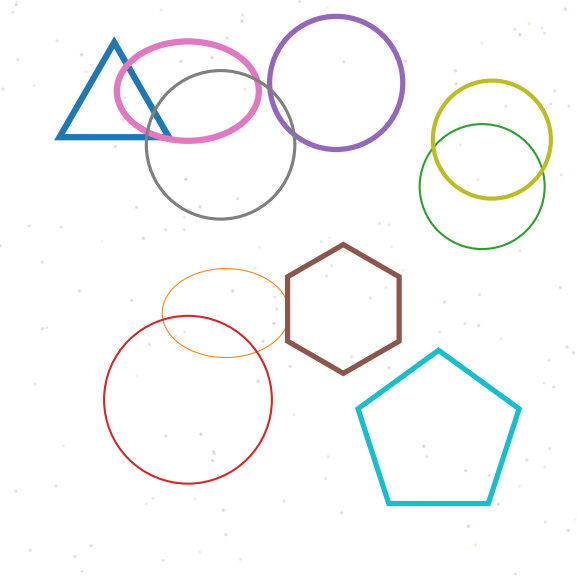[{"shape": "triangle", "thickness": 3, "radius": 0.55, "center": [0.198, 0.816]}, {"shape": "oval", "thickness": 0.5, "radius": 0.55, "center": [0.391, 0.457]}, {"shape": "circle", "thickness": 1, "radius": 0.54, "center": [0.835, 0.676]}, {"shape": "circle", "thickness": 1, "radius": 0.73, "center": [0.325, 0.307]}, {"shape": "circle", "thickness": 2.5, "radius": 0.58, "center": [0.582, 0.856]}, {"shape": "hexagon", "thickness": 2.5, "radius": 0.56, "center": [0.595, 0.464]}, {"shape": "oval", "thickness": 3, "radius": 0.61, "center": [0.325, 0.841]}, {"shape": "circle", "thickness": 1.5, "radius": 0.64, "center": [0.382, 0.748]}, {"shape": "circle", "thickness": 2, "radius": 0.51, "center": [0.852, 0.757]}, {"shape": "pentagon", "thickness": 2.5, "radius": 0.73, "center": [0.759, 0.246]}]